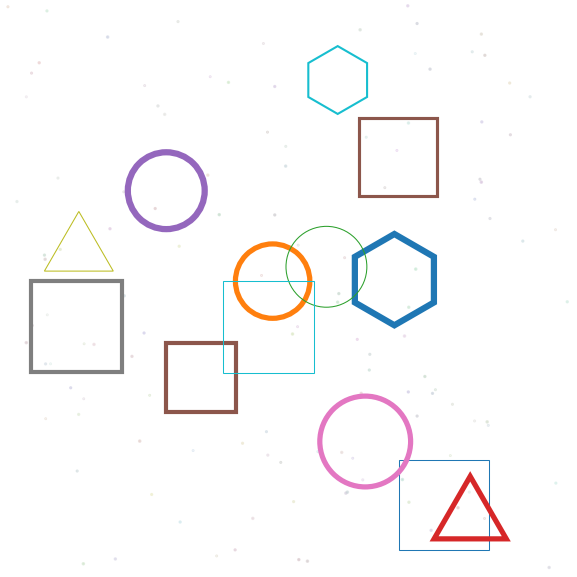[{"shape": "square", "thickness": 0.5, "radius": 0.39, "center": [0.769, 0.125]}, {"shape": "hexagon", "thickness": 3, "radius": 0.4, "center": [0.683, 0.515]}, {"shape": "circle", "thickness": 2.5, "radius": 0.32, "center": [0.472, 0.512]}, {"shape": "circle", "thickness": 0.5, "radius": 0.35, "center": [0.565, 0.537]}, {"shape": "triangle", "thickness": 2.5, "radius": 0.36, "center": [0.814, 0.102]}, {"shape": "circle", "thickness": 3, "radius": 0.33, "center": [0.288, 0.669]}, {"shape": "square", "thickness": 2, "radius": 0.3, "center": [0.348, 0.346]}, {"shape": "square", "thickness": 1.5, "radius": 0.34, "center": [0.689, 0.727]}, {"shape": "circle", "thickness": 2.5, "radius": 0.39, "center": [0.632, 0.235]}, {"shape": "square", "thickness": 2, "radius": 0.39, "center": [0.133, 0.434]}, {"shape": "triangle", "thickness": 0.5, "radius": 0.34, "center": [0.137, 0.564]}, {"shape": "square", "thickness": 0.5, "radius": 0.4, "center": [0.465, 0.433]}, {"shape": "hexagon", "thickness": 1, "radius": 0.29, "center": [0.585, 0.861]}]